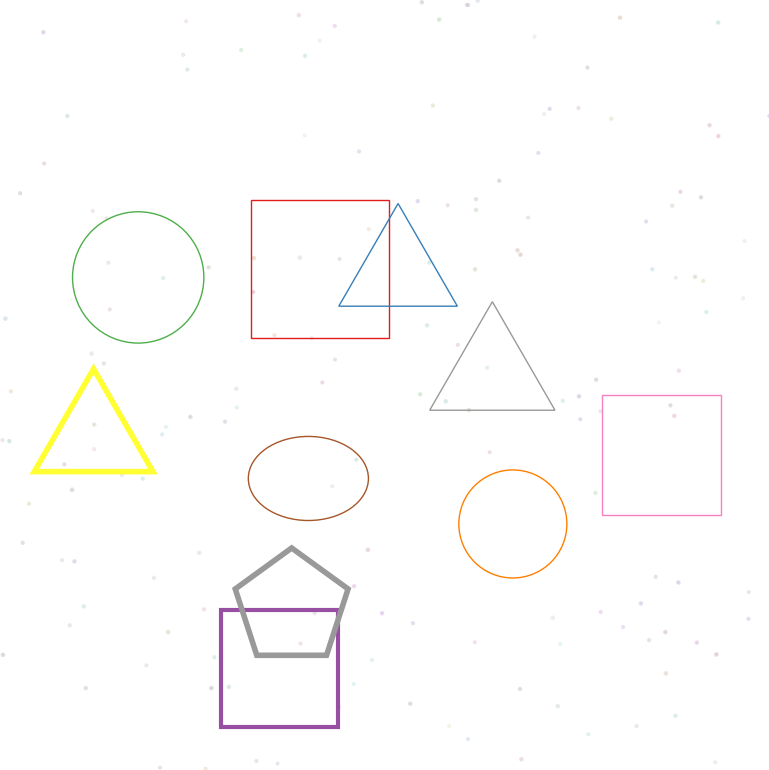[{"shape": "square", "thickness": 0.5, "radius": 0.45, "center": [0.416, 0.651]}, {"shape": "triangle", "thickness": 0.5, "radius": 0.44, "center": [0.517, 0.647]}, {"shape": "circle", "thickness": 0.5, "radius": 0.43, "center": [0.179, 0.64]}, {"shape": "square", "thickness": 1.5, "radius": 0.38, "center": [0.363, 0.132]}, {"shape": "circle", "thickness": 0.5, "radius": 0.35, "center": [0.666, 0.32]}, {"shape": "triangle", "thickness": 2, "radius": 0.44, "center": [0.122, 0.432]}, {"shape": "oval", "thickness": 0.5, "radius": 0.39, "center": [0.4, 0.379]}, {"shape": "square", "thickness": 0.5, "radius": 0.39, "center": [0.859, 0.409]}, {"shape": "pentagon", "thickness": 2, "radius": 0.39, "center": [0.379, 0.211]}, {"shape": "triangle", "thickness": 0.5, "radius": 0.47, "center": [0.639, 0.514]}]